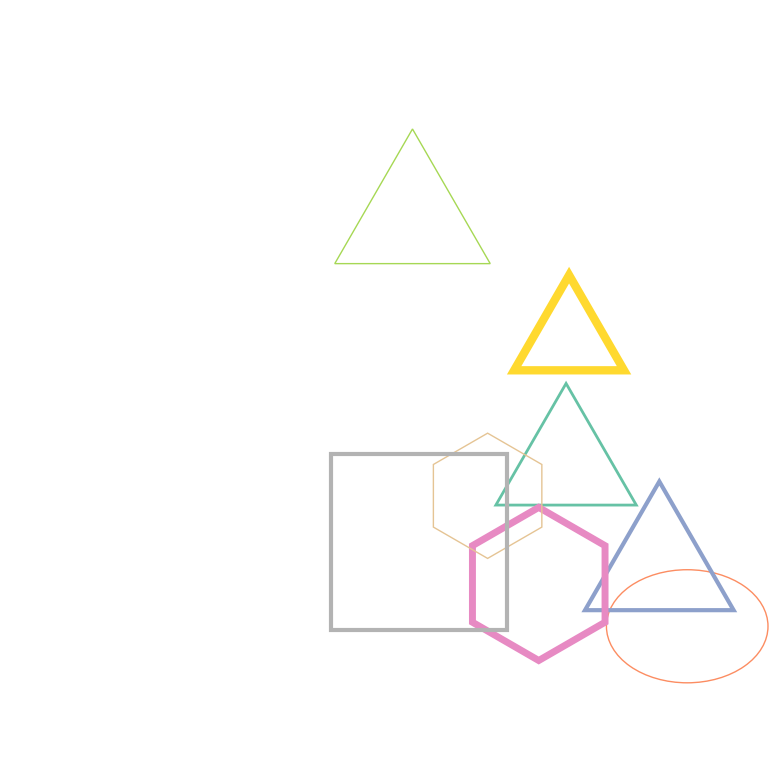[{"shape": "triangle", "thickness": 1, "radius": 0.53, "center": [0.735, 0.397]}, {"shape": "oval", "thickness": 0.5, "radius": 0.52, "center": [0.892, 0.187]}, {"shape": "triangle", "thickness": 1.5, "radius": 0.56, "center": [0.856, 0.263]}, {"shape": "hexagon", "thickness": 2.5, "radius": 0.5, "center": [0.7, 0.242]}, {"shape": "triangle", "thickness": 0.5, "radius": 0.58, "center": [0.536, 0.716]}, {"shape": "triangle", "thickness": 3, "radius": 0.41, "center": [0.739, 0.56]}, {"shape": "hexagon", "thickness": 0.5, "radius": 0.41, "center": [0.633, 0.356]}, {"shape": "square", "thickness": 1.5, "radius": 0.57, "center": [0.544, 0.296]}]